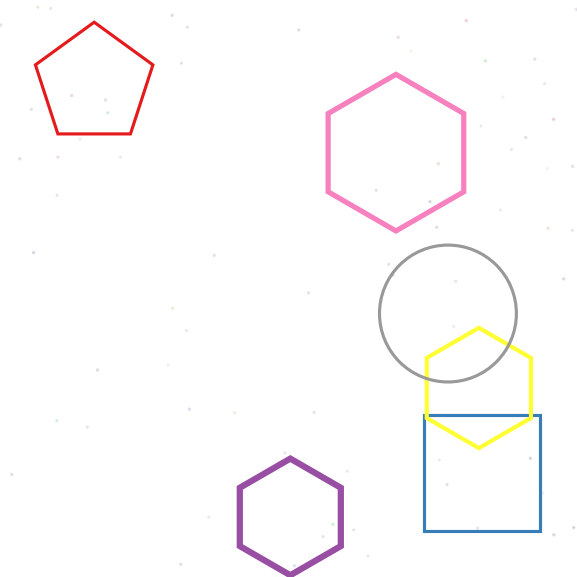[{"shape": "pentagon", "thickness": 1.5, "radius": 0.53, "center": [0.163, 0.854]}, {"shape": "square", "thickness": 1.5, "radius": 0.5, "center": [0.835, 0.18]}, {"shape": "hexagon", "thickness": 3, "radius": 0.5, "center": [0.503, 0.104]}, {"shape": "hexagon", "thickness": 2, "radius": 0.52, "center": [0.829, 0.327]}, {"shape": "hexagon", "thickness": 2.5, "radius": 0.68, "center": [0.686, 0.735]}, {"shape": "circle", "thickness": 1.5, "radius": 0.59, "center": [0.776, 0.456]}]